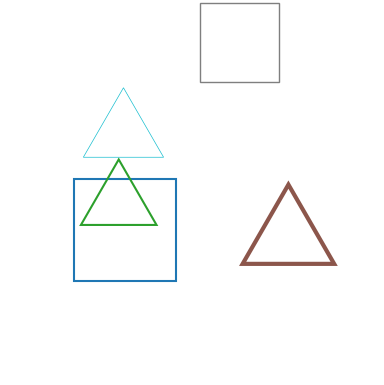[{"shape": "square", "thickness": 1.5, "radius": 0.66, "center": [0.325, 0.404]}, {"shape": "triangle", "thickness": 1.5, "radius": 0.57, "center": [0.308, 0.472]}, {"shape": "triangle", "thickness": 3, "radius": 0.69, "center": [0.749, 0.383]}, {"shape": "square", "thickness": 1, "radius": 0.51, "center": [0.623, 0.889]}, {"shape": "triangle", "thickness": 0.5, "radius": 0.6, "center": [0.321, 0.652]}]